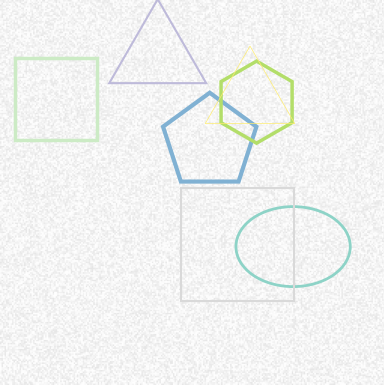[{"shape": "oval", "thickness": 2, "radius": 0.74, "center": [0.761, 0.359]}, {"shape": "triangle", "thickness": 1.5, "radius": 0.73, "center": [0.41, 0.857]}, {"shape": "pentagon", "thickness": 3, "radius": 0.64, "center": [0.545, 0.632]}, {"shape": "hexagon", "thickness": 2.5, "radius": 0.53, "center": [0.666, 0.735]}, {"shape": "square", "thickness": 1.5, "radius": 0.73, "center": [0.616, 0.366]}, {"shape": "square", "thickness": 2.5, "radius": 0.53, "center": [0.147, 0.742]}, {"shape": "triangle", "thickness": 0.5, "radius": 0.67, "center": [0.649, 0.746]}]